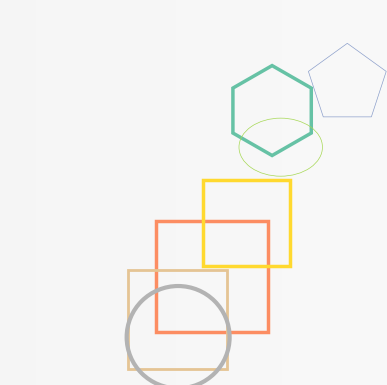[{"shape": "hexagon", "thickness": 2.5, "radius": 0.58, "center": [0.702, 0.713]}, {"shape": "square", "thickness": 2.5, "radius": 0.73, "center": [0.547, 0.282]}, {"shape": "pentagon", "thickness": 0.5, "radius": 0.53, "center": [0.896, 0.782]}, {"shape": "oval", "thickness": 0.5, "radius": 0.54, "center": [0.724, 0.618]}, {"shape": "square", "thickness": 2.5, "radius": 0.56, "center": [0.636, 0.421]}, {"shape": "square", "thickness": 2, "radius": 0.64, "center": [0.457, 0.17]}, {"shape": "circle", "thickness": 3, "radius": 0.66, "center": [0.46, 0.124]}]